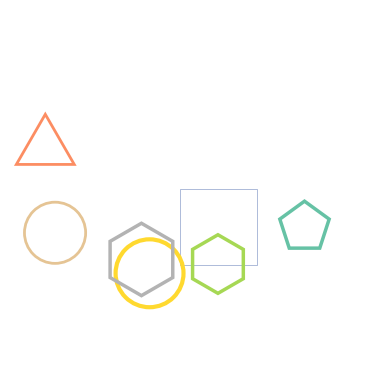[{"shape": "pentagon", "thickness": 2.5, "radius": 0.34, "center": [0.791, 0.41]}, {"shape": "triangle", "thickness": 2, "radius": 0.43, "center": [0.118, 0.616]}, {"shape": "square", "thickness": 0.5, "radius": 0.5, "center": [0.567, 0.41]}, {"shape": "hexagon", "thickness": 2.5, "radius": 0.38, "center": [0.566, 0.314]}, {"shape": "circle", "thickness": 3, "radius": 0.44, "center": [0.388, 0.29]}, {"shape": "circle", "thickness": 2, "radius": 0.4, "center": [0.143, 0.395]}, {"shape": "hexagon", "thickness": 2.5, "radius": 0.47, "center": [0.367, 0.326]}]